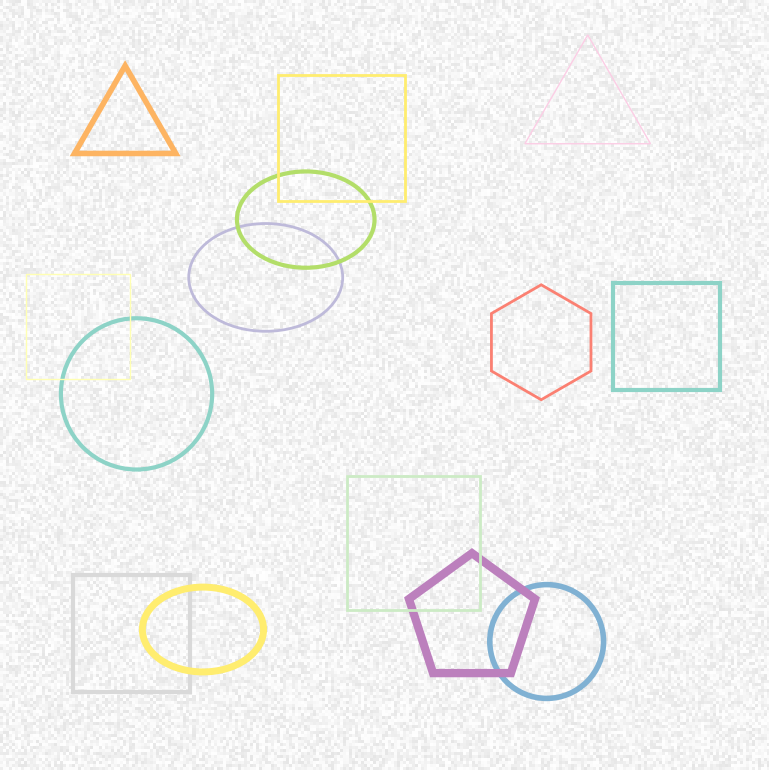[{"shape": "square", "thickness": 1.5, "radius": 0.35, "center": [0.866, 0.563]}, {"shape": "circle", "thickness": 1.5, "radius": 0.49, "center": [0.177, 0.488]}, {"shape": "square", "thickness": 0.5, "radius": 0.34, "center": [0.101, 0.576]}, {"shape": "oval", "thickness": 1, "radius": 0.5, "center": [0.345, 0.64]}, {"shape": "hexagon", "thickness": 1, "radius": 0.37, "center": [0.703, 0.556]}, {"shape": "circle", "thickness": 2, "radius": 0.37, "center": [0.71, 0.167]}, {"shape": "triangle", "thickness": 2, "radius": 0.38, "center": [0.163, 0.839]}, {"shape": "oval", "thickness": 1.5, "radius": 0.45, "center": [0.397, 0.715]}, {"shape": "triangle", "thickness": 0.5, "radius": 0.47, "center": [0.763, 0.86]}, {"shape": "square", "thickness": 1.5, "radius": 0.38, "center": [0.171, 0.177]}, {"shape": "pentagon", "thickness": 3, "radius": 0.43, "center": [0.613, 0.195]}, {"shape": "square", "thickness": 1, "radius": 0.43, "center": [0.537, 0.295]}, {"shape": "square", "thickness": 1, "radius": 0.41, "center": [0.444, 0.821]}, {"shape": "oval", "thickness": 2.5, "radius": 0.39, "center": [0.264, 0.182]}]